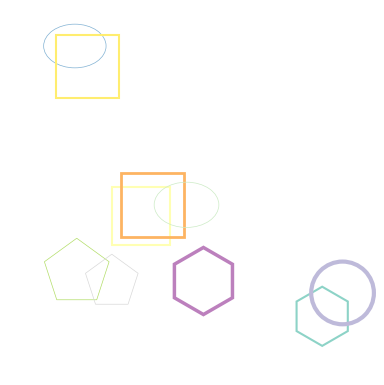[{"shape": "hexagon", "thickness": 1.5, "radius": 0.38, "center": [0.837, 0.178]}, {"shape": "square", "thickness": 1.5, "radius": 0.37, "center": [0.366, 0.438]}, {"shape": "circle", "thickness": 3, "radius": 0.41, "center": [0.89, 0.239]}, {"shape": "oval", "thickness": 0.5, "radius": 0.41, "center": [0.194, 0.881]}, {"shape": "square", "thickness": 2, "radius": 0.41, "center": [0.396, 0.467]}, {"shape": "pentagon", "thickness": 0.5, "radius": 0.44, "center": [0.199, 0.293]}, {"shape": "pentagon", "thickness": 0.5, "radius": 0.36, "center": [0.29, 0.268]}, {"shape": "hexagon", "thickness": 2.5, "radius": 0.44, "center": [0.528, 0.27]}, {"shape": "oval", "thickness": 0.5, "radius": 0.42, "center": [0.484, 0.468]}, {"shape": "square", "thickness": 1.5, "radius": 0.41, "center": [0.229, 0.827]}]